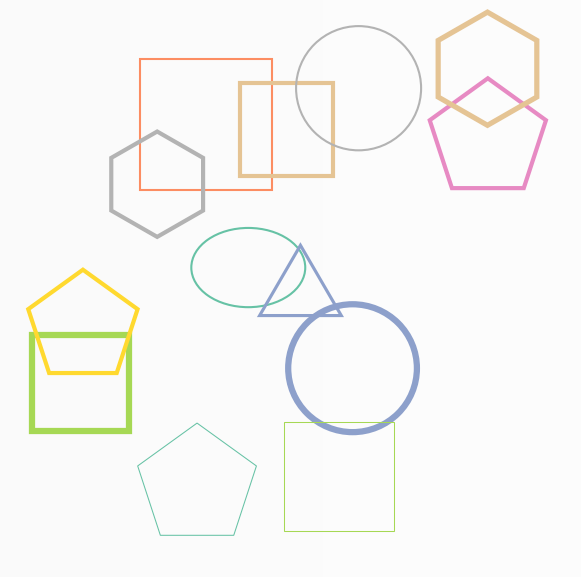[{"shape": "oval", "thickness": 1, "radius": 0.49, "center": [0.427, 0.536]}, {"shape": "pentagon", "thickness": 0.5, "radius": 0.54, "center": [0.339, 0.159]}, {"shape": "square", "thickness": 1, "radius": 0.57, "center": [0.355, 0.784]}, {"shape": "circle", "thickness": 3, "radius": 0.55, "center": [0.607, 0.362]}, {"shape": "triangle", "thickness": 1.5, "radius": 0.41, "center": [0.517, 0.493]}, {"shape": "pentagon", "thickness": 2, "radius": 0.53, "center": [0.839, 0.758]}, {"shape": "square", "thickness": 0.5, "radius": 0.47, "center": [0.583, 0.174]}, {"shape": "square", "thickness": 3, "radius": 0.42, "center": [0.138, 0.336]}, {"shape": "pentagon", "thickness": 2, "radius": 0.49, "center": [0.143, 0.433]}, {"shape": "square", "thickness": 2, "radius": 0.4, "center": [0.493, 0.775]}, {"shape": "hexagon", "thickness": 2.5, "radius": 0.49, "center": [0.839, 0.88]}, {"shape": "circle", "thickness": 1, "radius": 0.54, "center": [0.617, 0.846]}, {"shape": "hexagon", "thickness": 2, "radius": 0.46, "center": [0.27, 0.68]}]